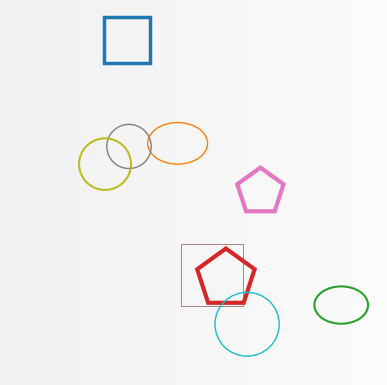[{"shape": "square", "thickness": 2.5, "radius": 0.3, "center": [0.327, 0.897]}, {"shape": "oval", "thickness": 1, "radius": 0.39, "center": [0.458, 0.628]}, {"shape": "oval", "thickness": 1.5, "radius": 0.35, "center": [0.881, 0.208]}, {"shape": "pentagon", "thickness": 3, "radius": 0.39, "center": [0.583, 0.277]}, {"shape": "square", "thickness": 0.5, "radius": 0.4, "center": [0.547, 0.286]}, {"shape": "pentagon", "thickness": 3, "radius": 0.31, "center": [0.672, 0.502]}, {"shape": "circle", "thickness": 1, "radius": 0.29, "center": [0.333, 0.62]}, {"shape": "circle", "thickness": 1.5, "radius": 0.34, "center": [0.271, 0.574]}, {"shape": "circle", "thickness": 1, "radius": 0.41, "center": [0.638, 0.158]}]